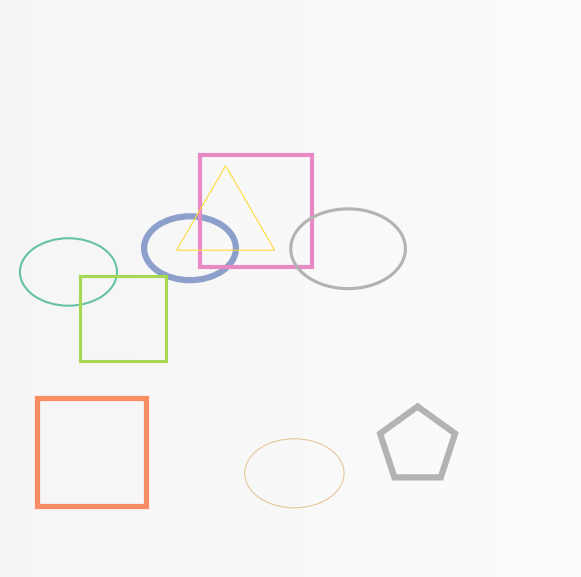[{"shape": "oval", "thickness": 1, "radius": 0.42, "center": [0.118, 0.528]}, {"shape": "square", "thickness": 2.5, "radius": 0.47, "center": [0.158, 0.216]}, {"shape": "oval", "thickness": 3, "radius": 0.4, "center": [0.327, 0.569]}, {"shape": "square", "thickness": 2, "radius": 0.48, "center": [0.44, 0.634]}, {"shape": "square", "thickness": 1.5, "radius": 0.37, "center": [0.212, 0.448]}, {"shape": "triangle", "thickness": 0.5, "radius": 0.49, "center": [0.388, 0.615]}, {"shape": "oval", "thickness": 0.5, "radius": 0.43, "center": [0.506, 0.18]}, {"shape": "oval", "thickness": 1.5, "radius": 0.49, "center": [0.599, 0.568]}, {"shape": "pentagon", "thickness": 3, "radius": 0.34, "center": [0.718, 0.227]}]